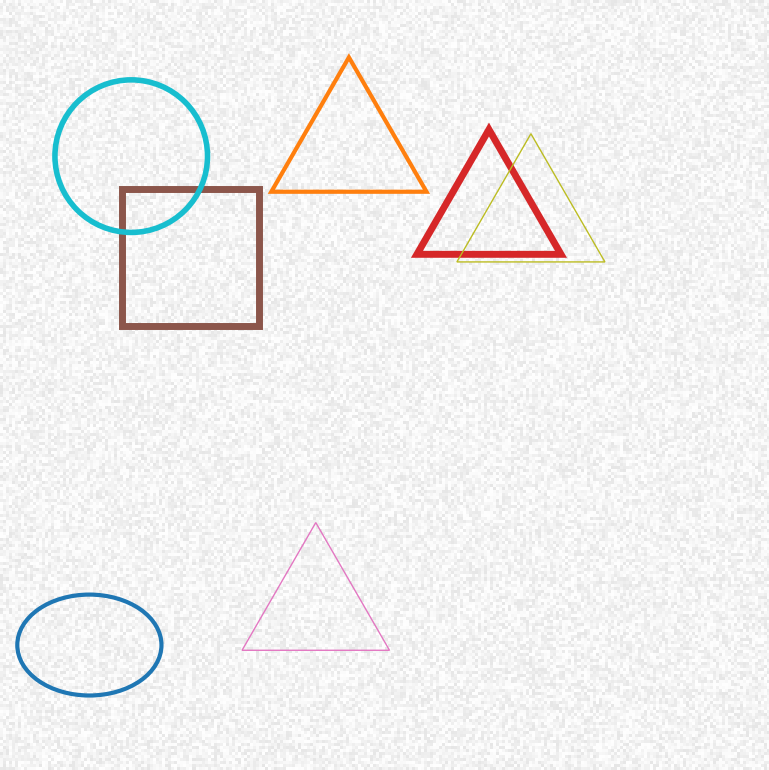[{"shape": "oval", "thickness": 1.5, "radius": 0.47, "center": [0.116, 0.162]}, {"shape": "triangle", "thickness": 1.5, "radius": 0.58, "center": [0.453, 0.809]}, {"shape": "triangle", "thickness": 2.5, "radius": 0.54, "center": [0.635, 0.724]}, {"shape": "square", "thickness": 2.5, "radius": 0.45, "center": [0.248, 0.665]}, {"shape": "triangle", "thickness": 0.5, "radius": 0.55, "center": [0.41, 0.211]}, {"shape": "triangle", "thickness": 0.5, "radius": 0.55, "center": [0.69, 0.715]}, {"shape": "circle", "thickness": 2, "radius": 0.5, "center": [0.17, 0.797]}]